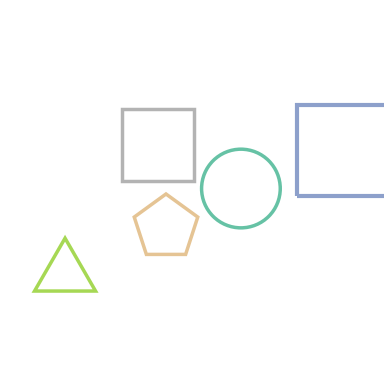[{"shape": "circle", "thickness": 2.5, "radius": 0.51, "center": [0.626, 0.51]}, {"shape": "square", "thickness": 3, "radius": 0.59, "center": [0.889, 0.61]}, {"shape": "triangle", "thickness": 2.5, "radius": 0.46, "center": [0.169, 0.29]}, {"shape": "pentagon", "thickness": 2.5, "radius": 0.43, "center": [0.431, 0.409]}, {"shape": "square", "thickness": 2.5, "radius": 0.46, "center": [0.41, 0.624]}]